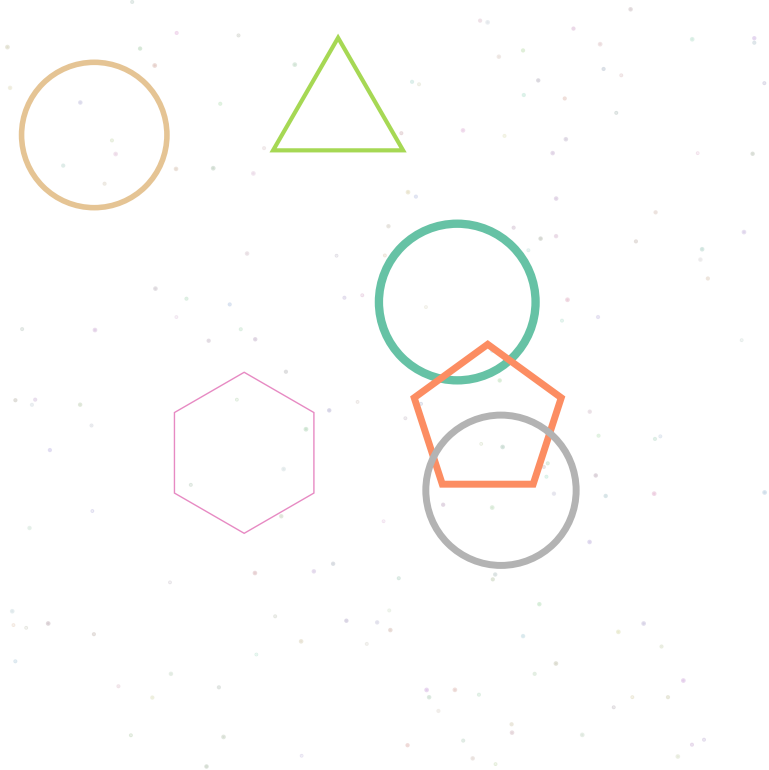[{"shape": "circle", "thickness": 3, "radius": 0.51, "center": [0.594, 0.608]}, {"shape": "pentagon", "thickness": 2.5, "radius": 0.5, "center": [0.633, 0.452]}, {"shape": "hexagon", "thickness": 0.5, "radius": 0.52, "center": [0.317, 0.412]}, {"shape": "triangle", "thickness": 1.5, "radius": 0.49, "center": [0.439, 0.853]}, {"shape": "circle", "thickness": 2, "radius": 0.47, "center": [0.122, 0.825]}, {"shape": "circle", "thickness": 2.5, "radius": 0.49, "center": [0.651, 0.363]}]